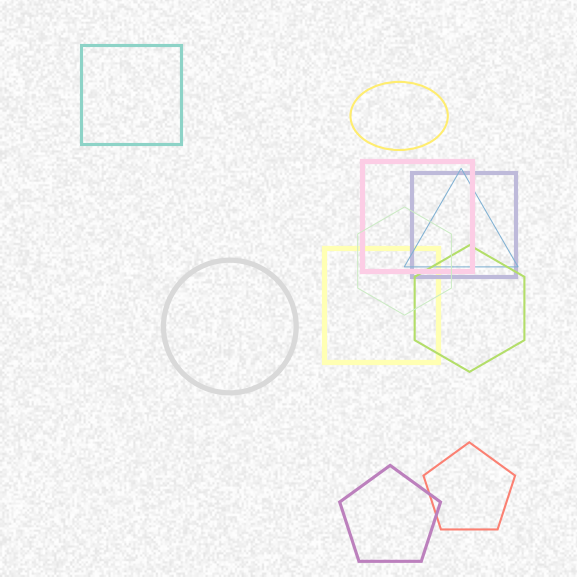[{"shape": "square", "thickness": 1.5, "radius": 0.43, "center": [0.227, 0.835]}, {"shape": "square", "thickness": 2.5, "radius": 0.49, "center": [0.66, 0.471]}, {"shape": "square", "thickness": 2, "radius": 0.45, "center": [0.804, 0.61]}, {"shape": "pentagon", "thickness": 1, "radius": 0.42, "center": [0.813, 0.15]}, {"shape": "triangle", "thickness": 0.5, "radius": 0.57, "center": [0.799, 0.594]}, {"shape": "hexagon", "thickness": 1, "radius": 0.55, "center": [0.813, 0.465]}, {"shape": "square", "thickness": 2.5, "radius": 0.48, "center": [0.722, 0.625]}, {"shape": "circle", "thickness": 2.5, "radius": 0.57, "center": [0.398, 0.434]}, {"shape": "pentagon", "thickness": 1.5, "radius": 0.46, "center": [0.676, 0.101]}, {"shape": "hexagon", "thickness": 0.5, "radius": 0.47, "center": [0.701, 0.547]}, {"shape": "oval", "thickness": 1, "radius": 0.42, "center": [0.691, 0.798]}]